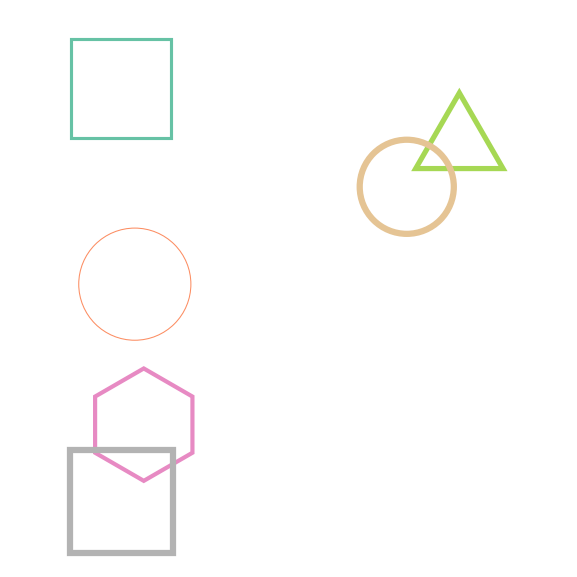[{"shape": "square", "thickness": 1.5, "radius": 0.43, "center": [0.209, 0.846]}, {"shape": "circle", "thickness": 0.5, "radius": 0.49, "center": [0.233, 0.507]}, {"shape": "hexagon", "thickness": 2, "radius": 0.49, "center": [0.249, 0.264]}, {"shape": "triangle", "thickness": 2.5, "radius": 0.44, "center": [0.795, 0.751]}, {"shape": "circle", "thickness": 3, "radius": 0.41, "center": [0.704, 0.676]}, {"shape": "square", "thickness": 3, "radius": 0.44, "center": [0.21, 0.13]}]